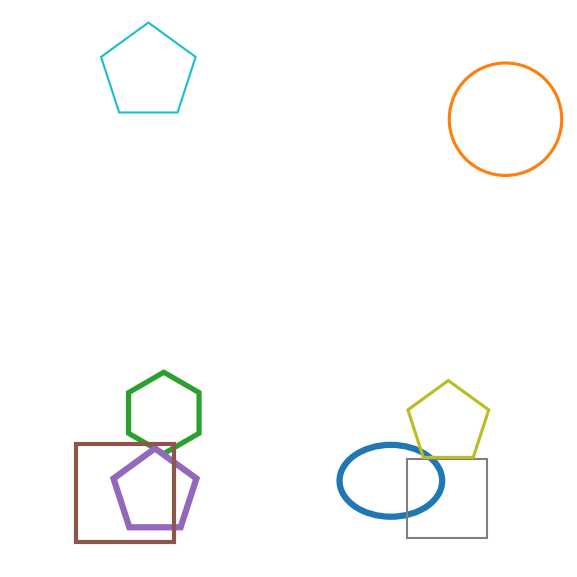[{"shape": "oval", "thickness": 3, "radius": 0.44, "center": [0.677, 0.167]}, {"shape": "circle", "thickness": 1.5, "radius": 0.49, "center": [0.875, 0.793]}, {"shape": "hexagon", "thickness": 2.5, "radius": 0.35, "center": [0.284, 0.284]}, {"shape": "pentagon", "thickness": 3, "radius": 0.38, "center": [0.268, 0.147]}, {"shape": "square", "thickness": 2, "radius": 0.42, "center": [0.217, 0.146]}, {"shape": "square", "thickness": 1, "radius": 0.34, "center": [0.774, 0.136]}, {"shape": "pentagon", "thickness": 1.5, "radius": 0.37, "center": [0.776, 0.267]}, {"shape": "pentagon", "thickness": 1, "radius": 0.43, "center": [0.257, 0.874]}]